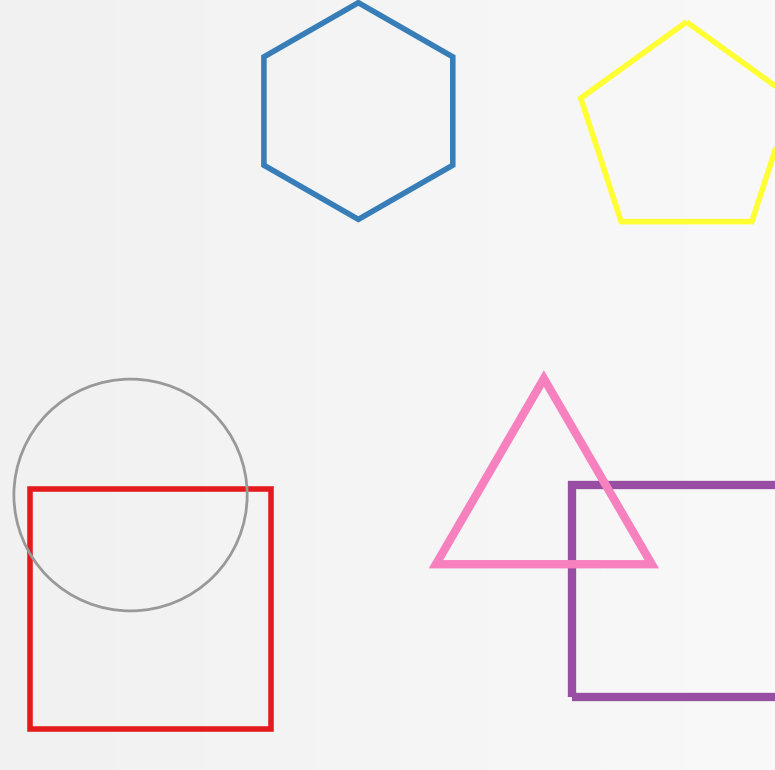[{"shape": "square", "thickness": 2, "radius": 0.78, "center": [0.194, 0.209]}, {"shape": "hexagon", "thickness": 2, "radius": 0.7, "center": [0.462, 0.856]}, {"shape": "square", "thickness": 3, "radius": 0.69, "center": [0.876, 0.232]}, {"shape": "pentagon", "thickness": 2, "radius": 0.72, "center": [0.886, 0.828]}, {"shape": "triangle", "thickness": 3, "radius": 0.8, "center": [0.702, 0.348]}, {"shape": "circle", "thickness": 1, "radius": 0.75, "center": [0.168, 0.357]}]